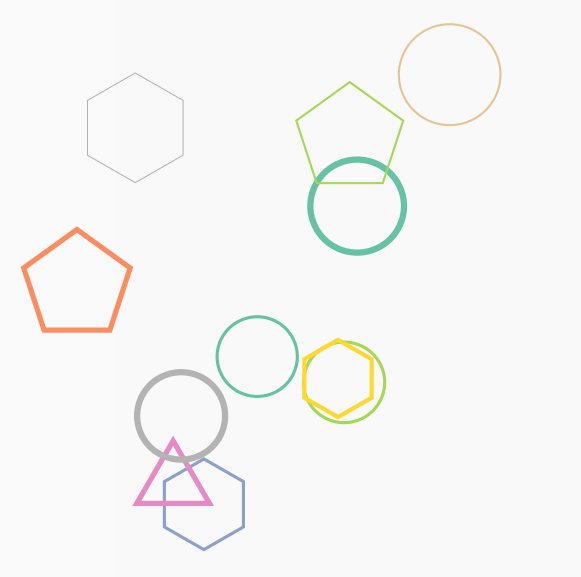[{"shape": "circle", "thickness": 1.5, "radius": 0.34, "center": [0.443, 0.382]}, {"shape": "circle", "thickness": 3, "radius": 0.4, "center": [0.615, 0.642]}, {"shape": "pentagon", "thickness": 2.5, "radius": 0.48, "center": [0.132, 0.505]}, {"shape": "hexagon", "thickness": 1.5, "radius": 0.39, "center": [0.351, 0.126]}, {"shape": "triangle", "thickness": 2.5, "radius": 0.36, "center": [0.298, 0.164]}, {"shape": "circle", "thickness": 1.5, "radius": 0.35, "center": [0.592, 0.337]}, {"shape": "pentagon", "thickness": 1, "radius": 0.48, "center": [0.602, 0.76]}, {"shape": "hexagon", "thickness": 2, "radius": 0.33, "center": [0.582, 0.344]}, {"shape": "circle", "thickness": 1, "radius": 0.44, "center": [0.774, 0.87]}, {"shape": "hexagon", "thickness": 0.5, "radius": 0.47, "center": [0.233, 0.778]}, {"shape": "circle", "thickness": 3, "radius": 0.38, "center": [0.312, 0.279]}]